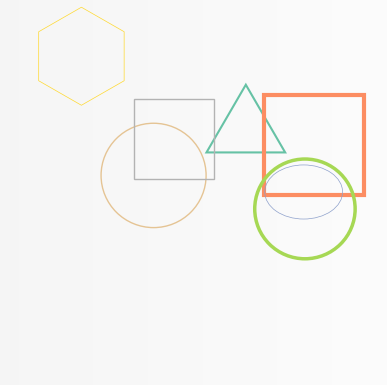[{"shape": "triangle", "thickness": 1.5, "radius": 0.59, "center": [0.634, 0.663]}, {"shape": "square", "thickness": 3, "radius": 0.65, "center": [0.81, 0.623]}, {"shape": "oval", "thickness": 0.5, "radius": 0.5, "center": [0.784, 0.501]}, {"shape": "circle", "thickness": 2.5, "radius": 0.65, "center": [0.787, 0.457]}, {"shape": "hexagon", "thickness": 0.5, "radius": 0.64, "center": [0.21, 0.854]}, {"shape": "circle", "thickness": 1, "radius": 0.68, "center": [0.396, 0.544]}, {"shape": "square", "thickness": 1, "radius": 0.52, "center": [0.449, 0.638]}]